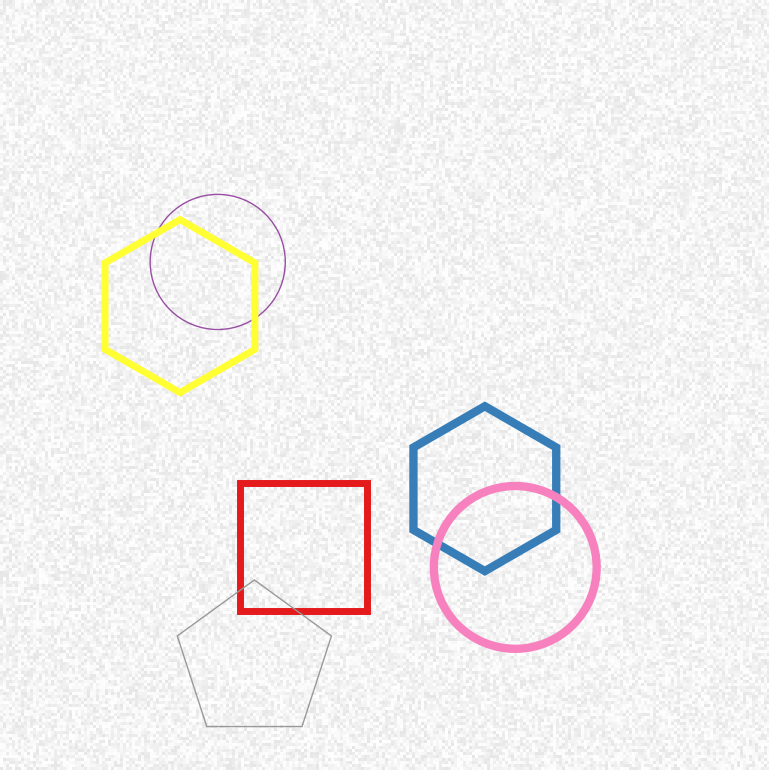[{"shape": "square", "thickness": 2.5, "radius": 0.42, "center": [0.394, 0.29]}, {"shape": "hexagon", "thickness": 3, "radius": 0.54, "center": [0.63, 0.365]}, {"shape": "circle", "thickness": 0.5, "radius": 0.44, "center": [0.283, 0.66]}, {"shape": "hexagon", "thickness": 2.5, "radius": 0.56, "center": [0.234, 0.602]}, {"shape": "circle", "thickness": 3, "radius": 0.53, "center": [0.669, 0.263]}, {"shape": "pentagon", "thickness": 0.5, "radius": 0.53, "center": [0.33, 0.142]}]